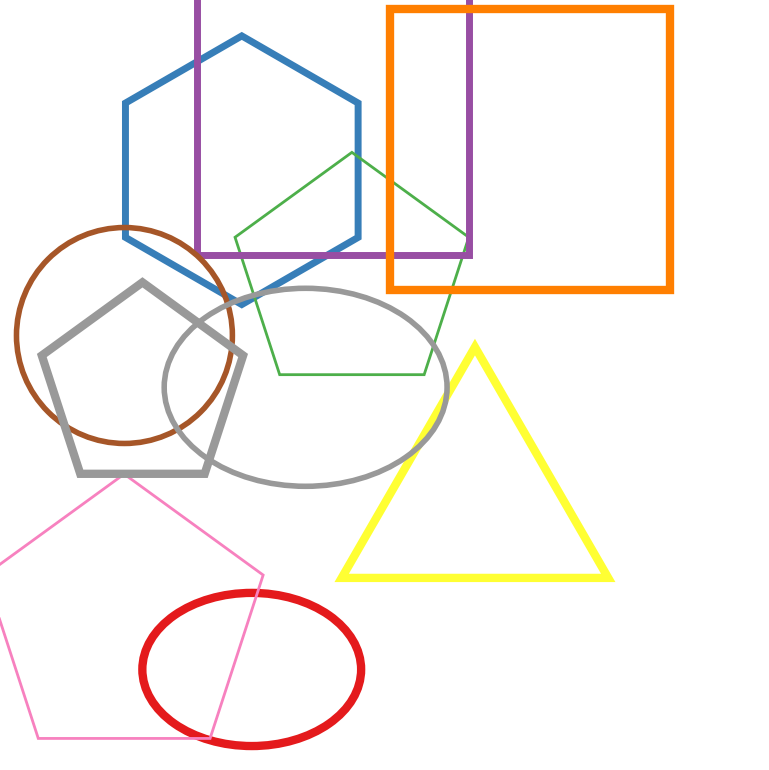[{"shape": "oval", "thickness": 3, "radius": 0.71, "center": [0.327, 0.131]}, {"shape": "hexagon", "thickness": 2.5, "radius": 0.87, "center": [0.314, 0.779]}, {"shape": "pentagon", "thickness": 1, "radius": 0.8, "center": [0.457, 0.643]}, {"shape": "square", "thickness": 2.5, "radius": 0.88, "center": [0.433, 0.846]}, {"shape": "square", "thickness": 3, "radius": 0.91, "center": [0.688, 0.806]}, {"shape": "triangle", "thickness": 3, "radius": 1.0, "center": [0.617, 0.349]}, {"shape": "circle", "thickness": 2, "radius": 0.7, "center": [0.162, 0.564]}, {"shape": "pentagon", "thickness": 1, "radius": 0.95, "center": [0.161, 0.195]}, {"shape": "pentagon", "thickness": 3, "radius": 0.69, "center": [0.185, 0.496]}, {"shape": "oval", "thickness": 2, "radius": 0.92, "center": [0.397, 0.497]}]